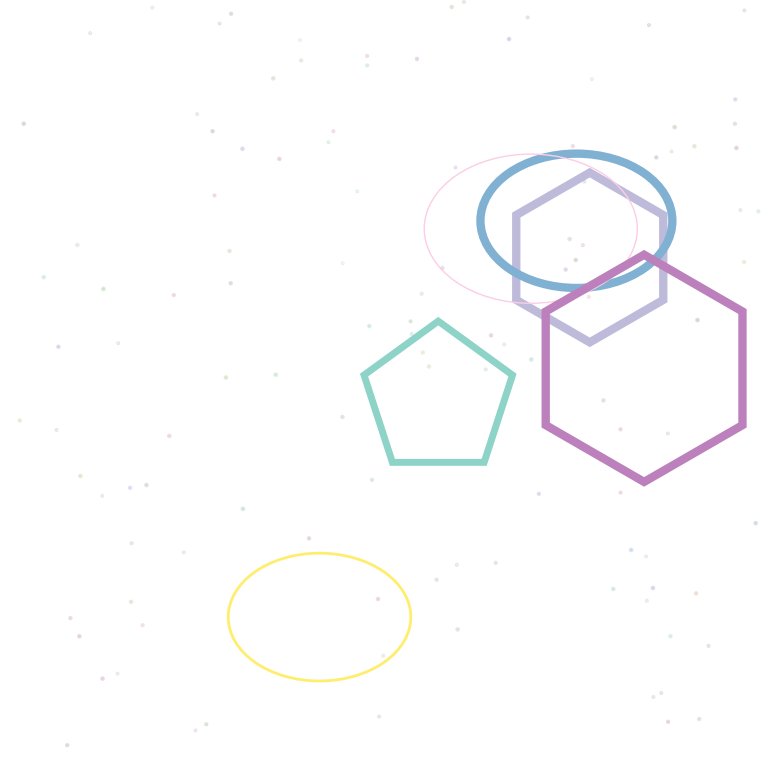[{"shape": "pentagon", "thickness": 2.5, "radius": 0.51, "center": [0.569, 0.482]}, {"shape": "hexagon", "thickness": 3, "radius": 0.55, "center": [0.766, 0.666]}, {"shape": "oval", "thickness": 3, "radius": 0.62, "center": [0.749, 0.713]}, {"shape": "oval", "thickness": 0.5, "radius": 0.69, "center": [0.689, 0.703]}, {"shape": "hexagon", "thickness": 3, "radius": 0.74, "center": [0.836, 0.522]}, {"shape": "oval", "thickness": 1, "radius": 0.59, "center": [0.415, 0.199]}]